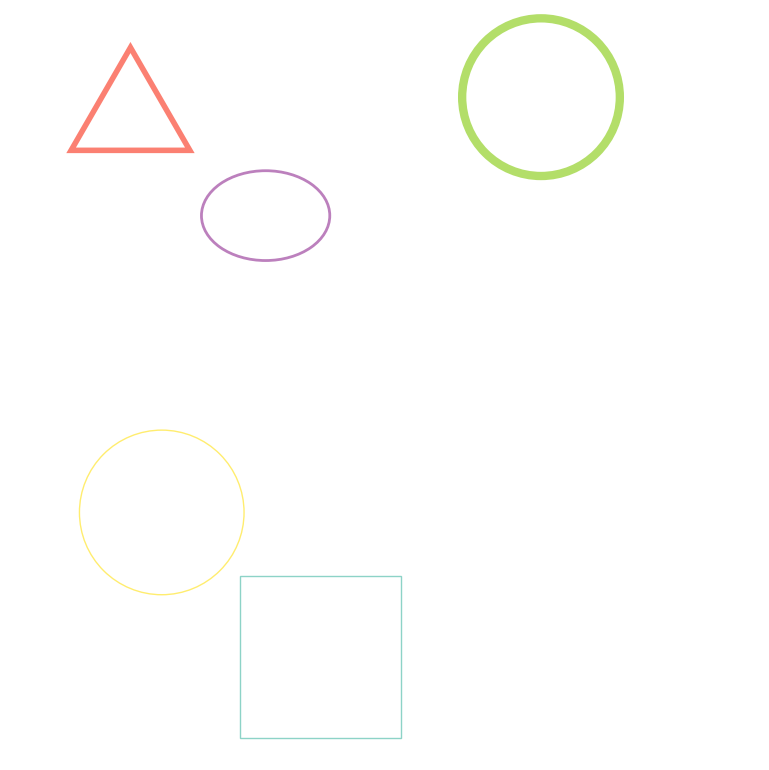[{"shape": "square", "thickness": 0.5, "radius": 0.53, "center": [0.416, 0.147]}, {"shape": "triangle", "thickness": 2, "radius": 0.45, "center": [0.169, 0.849]}, {"shape": "circle", "thickness": 3, "radius": 0.51, "center": [0.703, 0.874]}, {"shape": "oval", "thickness": 1, "radius": 0.42, "center": [0.345, 0.72]}, {"shape": "circle", "thickness": 0.5, "radius": 0.53, "center": [0.21, 0.335]}]